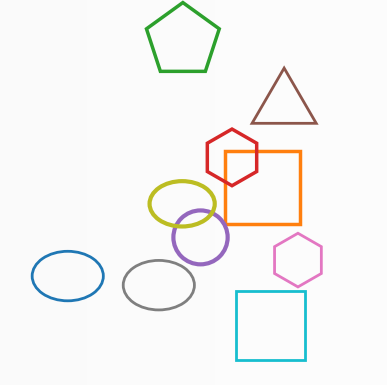[{"shape": "oval", "thickness": 2, "radius": 0.46, "center": [0.175, 0.283]}, {"shape": "square", "thickness": 2.5, "radius": 0.48, "center": [0.678, 0.513]}, {"shape": "pentagon", "thickness": 2.5, "radius": 0.49, "center": [0.472, 0.895]}, {"shape": "hexagon", "thickness": 2.5, "radius": 0.37, "center": [0.599, 0.591]}, {"shape": "circle", "thickness": 3, "radius": 0.35, "center": [0.517, 0.383]}, {"shape": "triangle", "thickness": 2, "radius": 0.48, "center": [0.733, 0.728]}, {"shape": "hexagon", "thickness": 2, "radius": 0.35, "center": [0.769, 0.324]}, {"shape": "oval", "thickness": 2, "radius": 0.46, "center": [0.41, 0.259]}, {"shape": "oval", "thickness": 3, "radius": 0.42, "center": [0.47, 0.471]}, {"shape": "square", "thickness": 2, "radius": 0.45, "center": [0.699, 0.154]}]